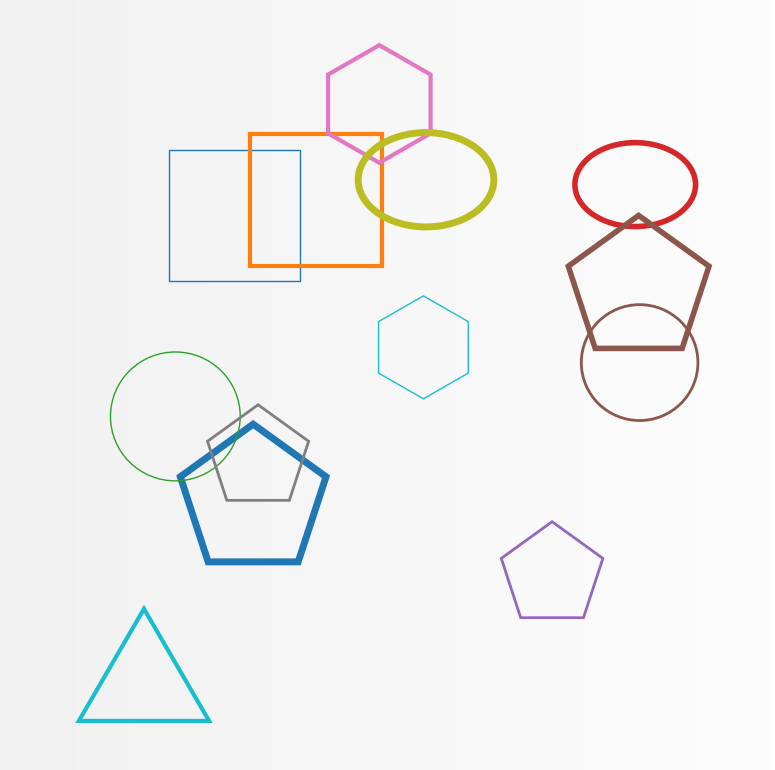[{"shape": "pentagon", "thickness": 2.5, "radius": 0.49, "center": [0.327, 0.35]}, {"shape": "square", "thickness": 0.5, "radius": 0.42, "center": [0.302, 0.72]}, {"shape": "square", "thickness": 1.5, "radius": 0.43, "center": [0.407, 0.741]}, {"shape": "circle", "thickness": 0.5, "radius": 0.42, "center": [0.226, 0.459]}, {"shape": "oval", "thickness": 2, "radius": 0.39, "center": [0.82, 0.76]}, {"shape": "pentagon", "thickness": 1, "radius": 0.34, "center": [0.712, 0.254]}, {"shape": "circle", "thickness": 1, "radius": 0.38, "center": [0.825, 0.529]}, {"shape": "pentagon", "thickness": 2, "radius": 0.48, "center": [0.824, 0.625]}, {"shape": "hexagon", "thickness": 1.5, "radius": 0.38, "center": [0.489, 0.865]}, {"shape": "pentagon", "thickness": 1, "radius": 0.34, "center": [0.333, 0.406]}, {"shape": "oval", "thickness": 2.5, "radius": 0.44, "center": [0.55, 0.767]}, {"shape": "triangle", "thickness": 1.5, "radius": 0.49, "center": [0.186, 0.112]}, {"shape": "hexagon", "thickness": 0.5, "radius": 0.33, "center": [0.546, 0.549]}]